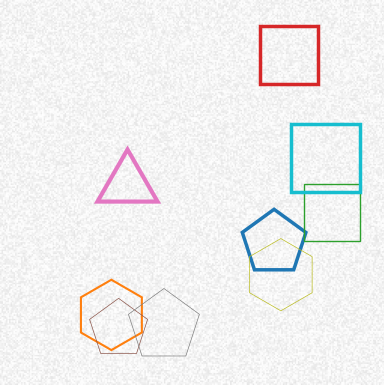[{"shape": "pentagon", "thickness": 2.5, "radius": 0.43, "center": [0.712, 0.369]}, {"shape": "hexagon", "thickness": 1.5, "radius": 0.46, "center": [0.289, 0.182]}, {"shape": "square", "thickness": 1, "radius": 0.37, "center": [0.862, 0.448]}, {"shape": "square", "thickness": 2.5, "radius": 0.37, "center": [0.75, 0.857]}, {"shape": "pentagon", "thickness": 0.5, "radius": 0.4, "center": [0.308, 0.146]}, {"shape": "triangle", "thickness": 3, "radius": 0.45, "center": [0.331, 0.521]}, {"shape": "pentagon", "thickness": 0.5, "radius": 0.48, "center": [0.426, 0.154]}, {"shape": "hexagon", "thickness": 0.5, "radius": 0.47, "center": [0.729, 0.287]}, {"shape": "square", "thickness": 2.5, "radius": 0.44, "center": [0.846, 0.589]}]